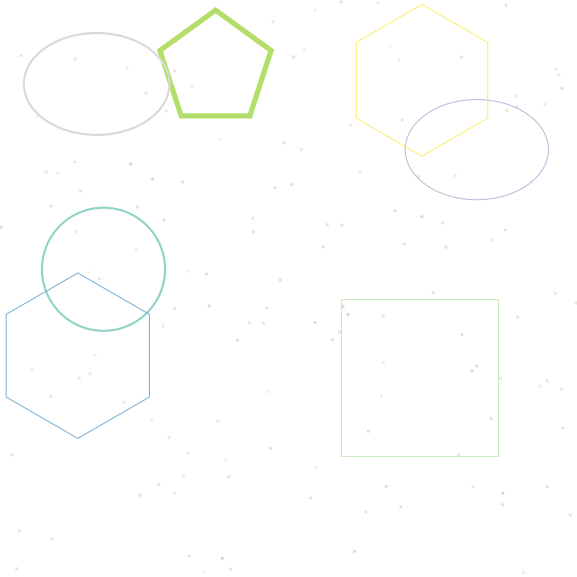[{"shape": "circle", "thickness": 1, "radius": 0.53, "center": [0.179, 0.533]}, {"shape": "oval", "thickness": 0.5, "radius": 0.62, "center": [0.826, 0.74]}, {"shape": "hexagon", "thickness": 0.5, "radius": 0.72, "center": [0.135, 0.383]}, {"shape": "pentagon", "thickness": 2.5, "radius": 0.51, "center": [0.373, 0.88]}, {"shape": "oval", "thickness": 1, "radius": 0.63, "center": [0.167, 0.854]}, {"shape": "square", "thickness": 0.5, "radius": 0.68, "center": [0.726, 0.345]}, {"shape": "hexagon", "thickness": 0.5, "radius": 0.66, "center": [0.731, 0.86]}]